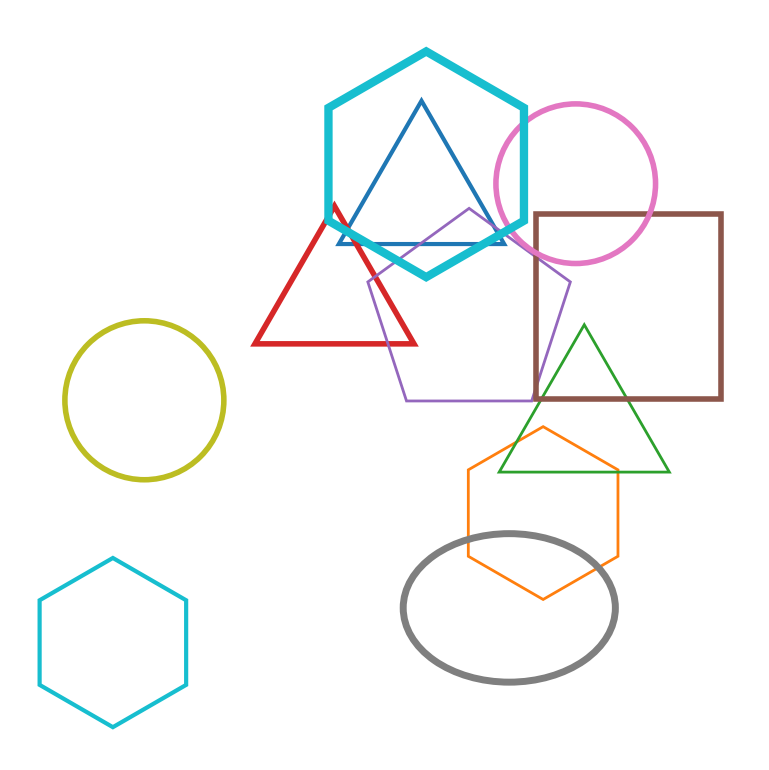[{"shape": "triangle", "thickness": 1.5, "radius": 0.62, "center": [0.547, 0.745]}, {"shape": "hexagon", "thickness": 1, "radius": 0.56, "center": [0.705, 0.334]}, {"shape": "triangle", "thickness": 1, "radius": 0.64, "center": [0.759, 0.451]}, {"shape": "triangle", "thickness": 2, "radius": 0.6, "center": [0.434, 0.613]}, {"shape": "pentagon", "thickness": 1, "radius": 0.69, "center": [0.609, 0.591]}, {"shape": "square", "thickness": 2, "radius": 0.6, "center": [0.816, 0.602]}, {"shape": "circle", "thickness": 2, "radius": 0.52, "center": [0.748, 0.761]}, {"shape": "oval", "thickness": 2.5, "radius": 0.69, "center": [0.661, 0.211]}, {"shape": "circle", "thickness": 2, "radius": 0.52, "center": [0.187, 0.48]}, {"shape": "hexagon", "thickness": 3, "radius": 0.73, "center": [0.554, 0.787]}, {"shape": "hexagon", "thickness": 1.5, "radius": 0.55, "center": [0.147, 0.165]}]